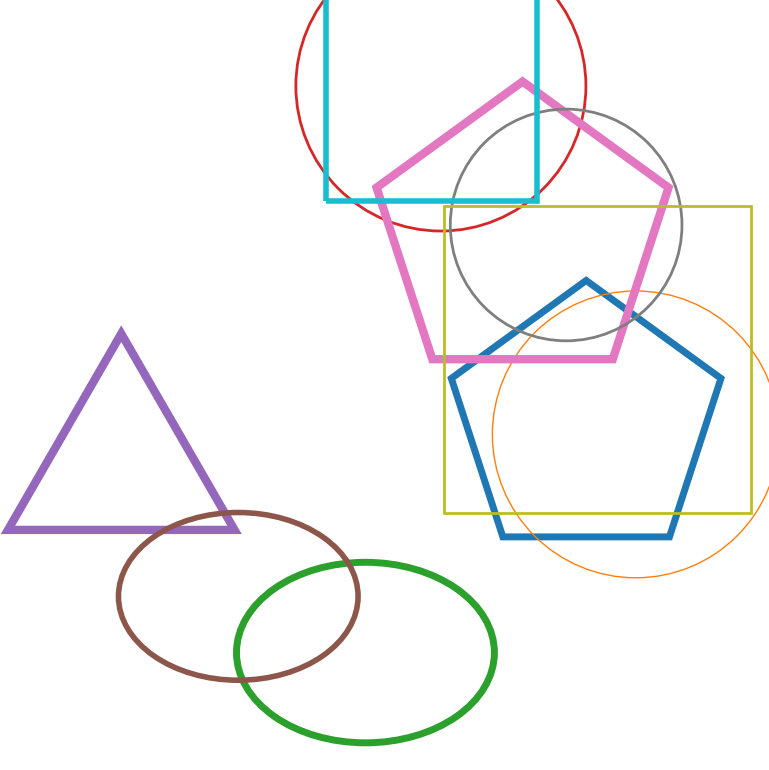[{"shape": "pentagon", "thickness": 2.5, "radius": 0.92, "center": [0.761, 0.452]}, {"shape": "circle", "thickness": 0.5, "radius": 0.93, "center": [0.826, 0.436]}, {"shape": "oval", "thickness": 2.5, "radius": 0.84, "center": [0.475, 0.153]}, {"shape": "circle", "thickness": 1, "radius": 0.94, "center": [0.573, 0.888]}, {"shape": "triangle", "thickness": 3, "radius": 0.85, "center": [0.157, 0.397]}, {"shape": "oval", "thickness": 2, "radius": 0.78, "center": [0.309, 0.225]}, {"shape": "pentagon", "thickness": 3, "radius": 1.0, "center": [0.679, 0.695]}, {"shape": "circle", "thickness": 1, "radius": 0.75, "center": [0.735, 0.708]}, {"shape": "square", "thickness": 1, "radius": 1.0, "center": [0.776, 0.533]}, {"shape": "square", "thickness": 2, "radius": 0.69, "center": [0.561, 0.876]}]